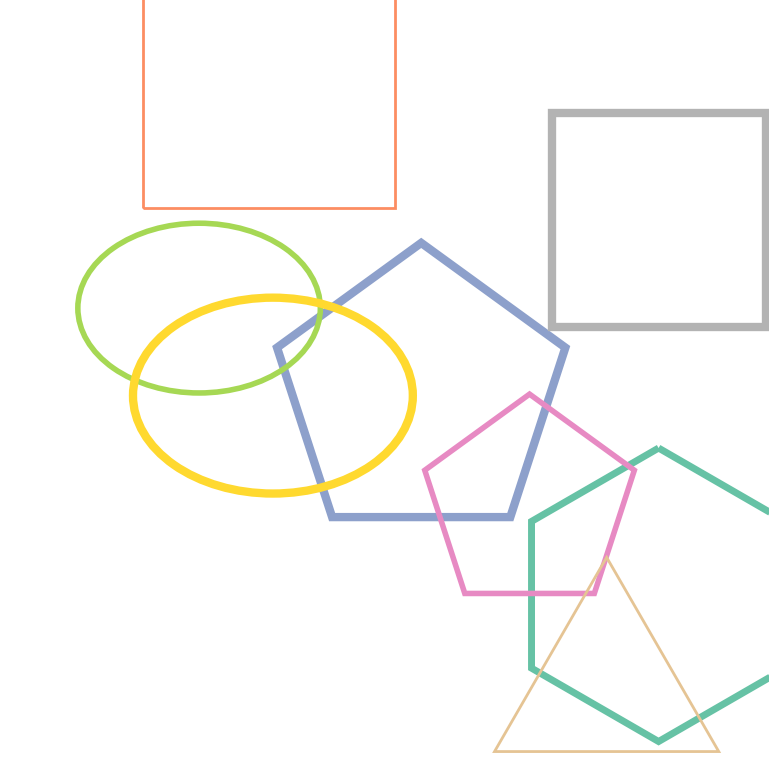[{"shape": "hexagon", "thickness": 2.5, "radius": 0.95, "center": [0.855, 0.228]}, {"shape": "square", "thickness": 1, "radius": 0.82, "center": [0.349, 0.894]}, {"shape": "pentagon", "thickness": 3, "radius": 0.98, "center": [0.547, 0.488]}, {"shape": "pentagon", "thickness": 2, "radius": 0.72, "center": [0.688, 0.345]}, {"shape": "oval", "thickness": 2, "radius": 0.79, "center": [0.259, 0.6]}, {"shape": "oval", "thickness": 3, "radius": 0.91, "center": [0.354, 0.486]}, {"shape": "triangle", "thickness": 1, "radius": 0.84, "center": [0.788, 0.108]}, {"shape": "square", "thickness": 3, "radius": 0.69, "center": [0.856, 0.714]}]